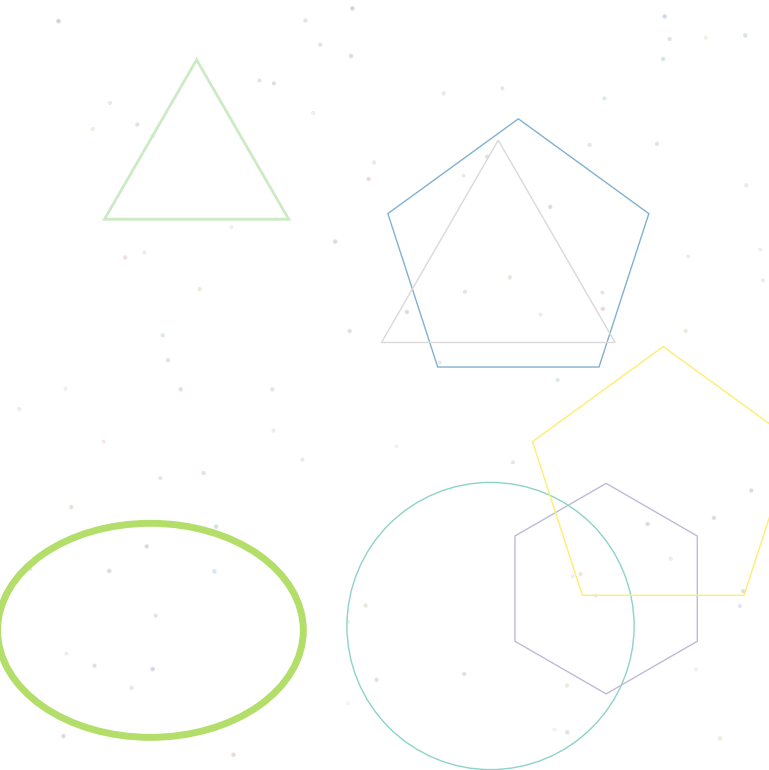[{"shape": "circle", "thickness": 0.5, "radius": 0.93, "center": [0.637, 0.187]}, {"shape": "hexagon", "thickness": 0.5, "radius": 0.68, "center": [0.787, 0.236]}, {"shape": "pentagon", "thickness": 0.5, "radius": 0.89, "center": [0.673, 0.668]}, {"shape": "oval", "thickness": 2.5, "radius": 0.99, "center": [0.195, 0.181]}, {"shape": "triangle", "thickness": 0.5, "radius": 0.88, "center": [0.647, 0.643]}, {"shape": "triangle", "thickness": 1, "radius": 0.69, "center": [0.255, 0.784]}, {"shape": "pentagon", "thickness": 0.5, "radius": 0.89, "center": [0.861, 0.371]}]